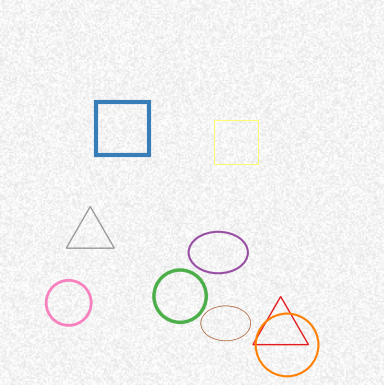[{"shape": "triangle", "thickness": 1, "radius": 0.42, "center": [0.729, 0.146]}, {"shape": "square", "thickness": 3, "radius": 0.34, "center": [0.318, 0.666]}, {"shape": "circle", "thickness": 2.5, "radius": 0.34, "center": [0.468, 0.231]}, {"shape": "oval", "thickness": 1.5, "radius": 0.38, "center": [0.567, 0.344]}, {"shape": "circle", "thickness": 1.5, "radius": 0.41, "center": [0.746, 0.104]}, {"shape": "square", "thickness": 0.5, "radius": 0.29, "center": [0.614, 0.632]}, {"shape": "oval", "thickness": 0.5, "radius": 0.32, "center": [0.586, 0.16]}, {"shape": "circle", "thickness": 2, "radius": 0.29, "center": [0.178, 0.213]}, {"shape": "triangle", "thickness": 1, "radius": 0.36, "center": [0.234, 0.391]}]